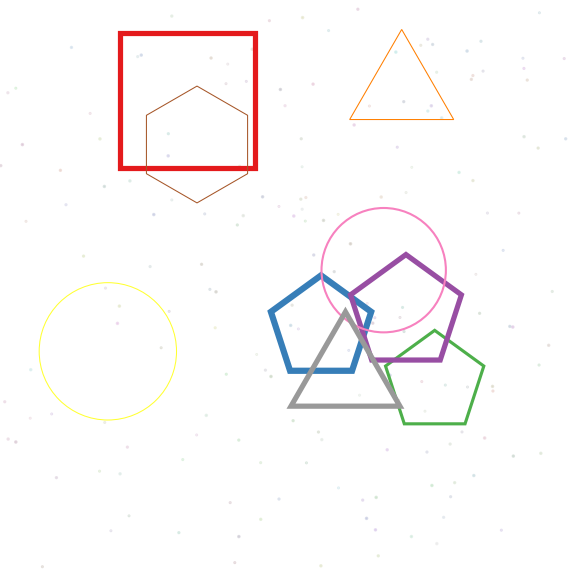[{"shape": "square", "thickness": 2.5, "radius": 0.58, "center": [0.325, 0.825]}, {"shape": "pentagon", "thickness": 3, "radius": 0.46, "center": [0.556, 0.431]}, {"shape": "pentagon", "thickness": 1.5, "radius": 0.45, "center": [0.753, 0.338]}, {"shape": "pentagon", "thickness": 2.5, "radius": 0.5, "center": [0.703, 0.457]}, {"shape": "triangle", "thickness": 0.5, "radius": 0.52, "center": [0.696, 0.844]}, {"shape": "circle", "thickness": 0.5, "radius": 0.59, "center": [0.187, 0.391]}, {"shape": "hexagon", "thickness": 0.5, "radius": 0.51, "center": [0.341, 0.749]}, {"shape": "circle", "thickness": 1, "radius": 0.54, "center": [0.664, 0.531]}, {"shape": "triangle", "thickness": 2.5, "radius": 0.54, "center": [0.598, 0.35]}]